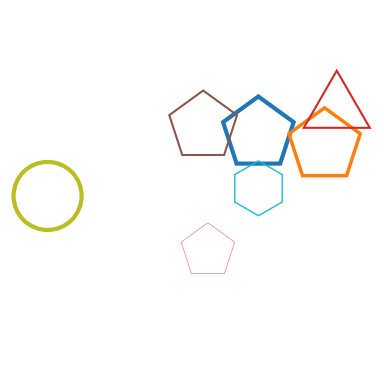[{"shape": "pentagon", "thickness": 3, "radius": 0.48, "center": [0.671, 0.653]}, {"shape": "pentagon", "thickness": 2.5, "radius": 0.49, "center": [0.843, 0.623]}, {"shape": "triangle", "thickness": 1.5, "radius": 0.49, "center": [0.875, 0.718]}, {"shape": "pentagon", "thickness": 1.5, "radius": 0.46, "center": [0.528, 0.672]}, {"shape": "pentagon", "thickness": 0.5, "radius": 0.37, "center": [0.54, 0.348]}, {"shape": "circle", "thickness": 3, "radius": 0.44, "center": [0.124, 0.491]}, {"shape": "hexagon", "thickness": 1, "radius": 0.36, "center": [0.671, 0.511]}]